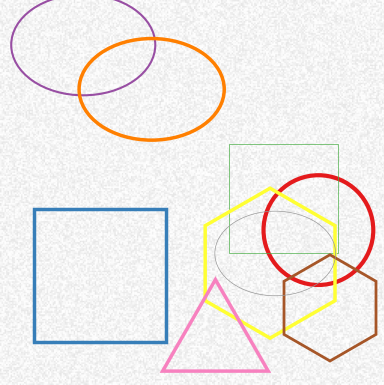[{"shape": "circle", "thickness": 3, "radius": 0.71, "center": [0.827, 0.402]}, {"shape": "square", "thickness": 2.5, "radius": 0.86, "center": [0.26, 0.284]}, {"shape": "square", "thickness": 0.5, "radius": 0.71, "center": [0.737, 0.485]}, {"shape": "oval", "thickness": 1.5, "radius": 0.94, "center": [0.216, 0.883]}, {"shape": "oval", "thickness": 2.5, "radius": 0.94, "center": [0.394, 0.768]}, {"shape": "hexagon", "thickness": 2.5, "radius": 0.97, "center": [0.702, 0.316]}, {"shape": "hexagon", "thickness": 2, "radius": 0.69, "center": [0.857, 0.2]}, {"shape": "triangle", "thickness": 2.5, "radius": 0.79, "center": [0.56, 0.115]}, {"shape": "oval", "thickness": 0.5, "radius": 0.78, "center": [0.715, 0.342]}]